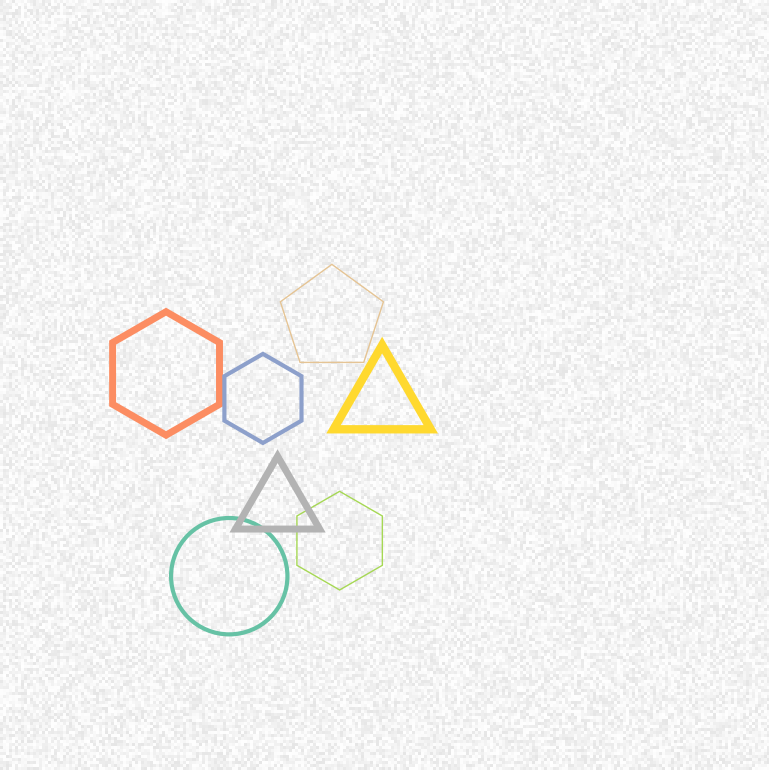[{"shape": "circle", "thickness": 1.5, "radius": 0.38, "center": [0.298, 0.252]}, {"shape": "hexagon", "thickness": 2.5, "radius": 0.4, "center": [0.216, 0.515]}, {"shape": "hexagon", "thickness": 1.5, "radius": 0.29, "center": [0.341, 0.483]}, {"shape": "hexagon", "thickness": 0.5, "radius": 0.32, "center": [0.441, 0.298]}, {"shape": "triangle", "thickness": 3, "radius": 0.36, "center": [0.496, 0.479]}, {"shape": "pentagon", "thickness": 0.5, "radius": 0.35, "center": [0.431, 0.586]}, {"shape": "triangle", "thickness": 2.5, "radius": 0.32, "center": [0.36, 0.344]}]